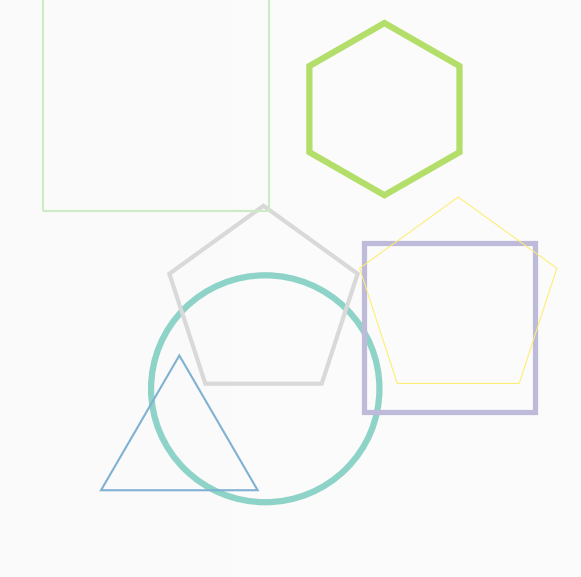[{"shape": "circle", "thickness": 3, "radius": 0.98, "center": [0.456, 0.326]}, {"shape": "square", "thickness": 2.5, "radius": 0.73, "center": [0.773, 0.432]}, {"shape": "triangle", "thickness": 1, "radius": 0.78, "center": [0.309, 0.228]}, {"shape": "hexagon", "thickness": 3, "radius": 0.75, "center": [0.661, 0.81]}, {"shape": "pentagon", "thickness": 2, "radius": 0.85, "center": [0.453, 0.472]}, {"shape": "square", "thickness": 1, "radius": 0.97, "center": [0.268, 0.828]}, {"shape": "pentagon", "thickness": 0.5, "radius": 0.89, "center": [0.788, 0.479]}]